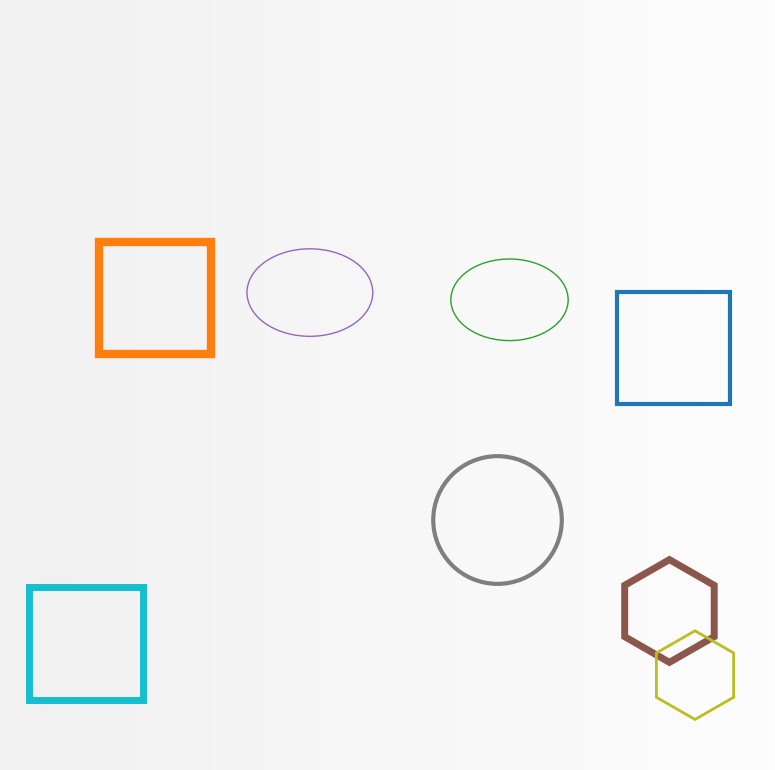[{"shape": "square", "thickness": 1.5, "radius": 0.37, "center": [0.869, 0.548]}, {"shape": "square", "thickness": 3, "radius": 0.36, "center": [0.2, 0.613]}, {"shape": "oval", "thickness": 0.5, "radius": 0.38, "center": [0.657, 0.611]}, {"shape": "oval", "thickness": 0.5, "radius": 0.41, "center": [0.4, 0.62]}, {"shape": "hexagon", "thickness": 2.5, "radius": 0.33, "center": [0.864, 0.207]}, {"shape": "circle", "thickness": 1.5, "radius": 0.41, "center": [0.642, 0.325]}, {"shape": "hexagon", "thickness": 1, "radius": 0.29, "center": [0.897, 0.123]}, {"shape": "square", "thickness": 2.5, "radius": 0.37, "center": [0.111, 0.164]}]